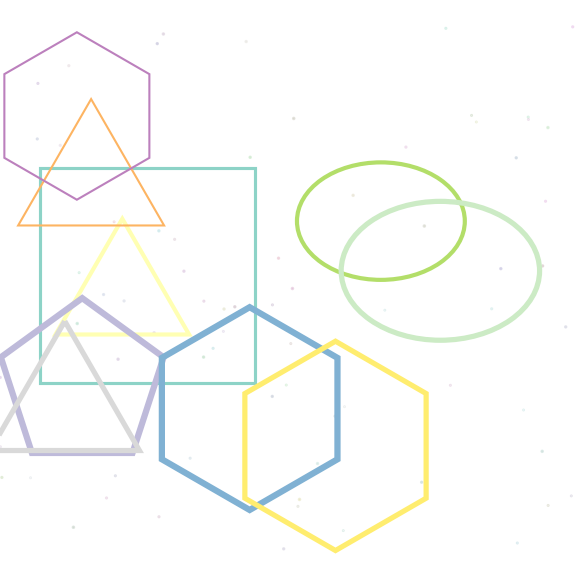[{"shape": "square", "thickness": 1.5, "radius": 0.93, "center": [0.255, 0.522]}, {"shape": "triangle", "thickness": 2, "radius": 0.67, "center": [0.212, 0.487]}, {"shape": "pentagon", "thickness": 3, "radius": 0.74, "center": [0.142, 0.335]}, {"shape": "hexagon", "thickness": 3, "radius": 0.88, "center": [0.432, 0.292]}, {"shape": "triangle", "thickness": 1, "radius": 0.73, "center": [0.158, 0.682]}, {"shape": "oval", "thickness": 2, "radius": 0.73, "center": [0.66, 0.616]}, {"shape": "triangle", "thickness": 2.5, "radius": 0.75, "center": [0.112, 0.294]}, {"shape": "hexagon", "thickness": 1, "radius": 0.72, "center": [0.133, 0.798]}, {"shape": "oval", "thickness": 2.5, "radius": 0.86, "center": [0.763, 0.53]}, {"shape": "hexagon", "thickness": 2.5, "radius": 0.91, "center": [0.581, 0.227]}]